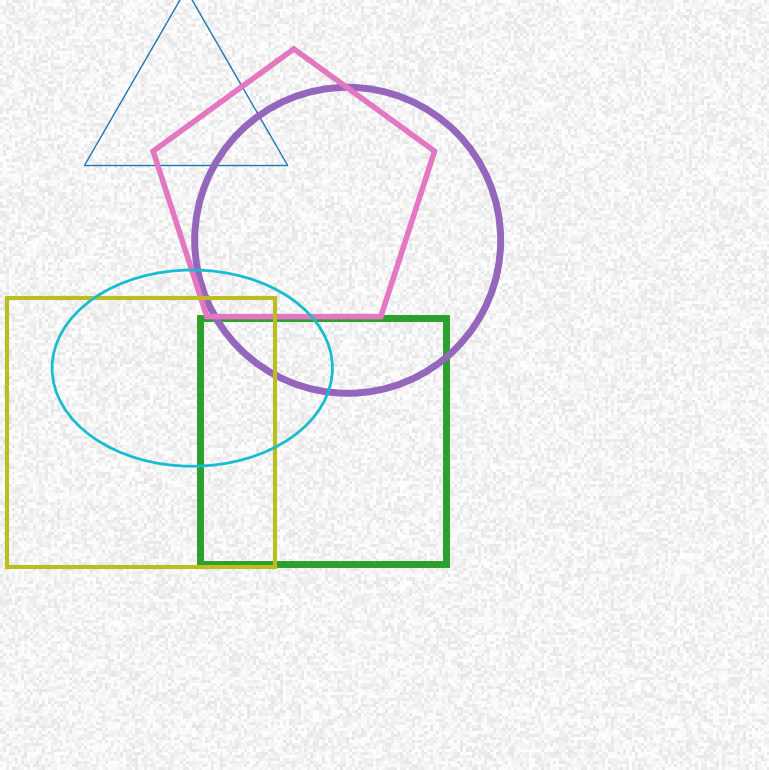[{"shape": "triangle", "thickness": 0.5, "radius": 0.76, "center": [0.242, 0.861]}, {"shape": "square", "thickness": 2.5, "radius": 0.8, "center": [0.419, 0.427]}, {"shape": "circle", "thickness": 2.5, "radius": 0.99, "center": [0.452, 0.688]}, {"shape": "pentagon", "thickness": 2, "radius": 0.96, "center": [0.382, 0.744]}, {"shape": "square", "thickness": 1.5, "radius": 0.87, "center": [0.183, 0.438]}, {"shape": "oval", "thickness": 1, "radius": 0.91, "center": [0.25, 0.522]}]